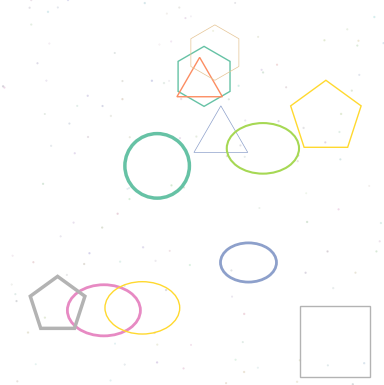[{"shape": "hexagon", "thickness": 1, "radius": 0.39, "center": [0.53, 0.802]}, {"shape": "circle", "thickness": 2.5, "radius": 0.42, "center": [0.408, 0.569]}, {"shape": "triangle", "thickness": 1, "radius": 0.34, "center": [0.519, 0.783]}, {"shape": "oval", "thickness": 2, "radius": 0.36, "center": [0.645, 0.318]}, {"shape": "triangle", "thickness": 0.5, "radius": 0.4, "center": [0.574, 0.644]}, {"shape": "oval", "thickness": 2, "radius": 0.47, "center": [0.27, 0.194]}, {"shape": "oval", "thickness": 1.5, "radius": 0.47, "center": [0.683, 0.615]}, {"shape": "oval", "thickness": 1, "radius": 0.49, "center": [0.37, 0.2]}, {"shape": "pentagon", "thickness": 1, "radius": 0.48, "center": [0.846, 0.695]}, {"shape": "hexagon", "thickness": 0.5, "radius": 0.36, "center": [0.558, 0.863]}, {"shape": "pentagon", "thickness": 2.5, "radius": 0.37, "center": [0.15, 0.207]}, {"shape": "square", "thickness": 1, "radius": 0.46, "center": [0.87, 0.113]}]